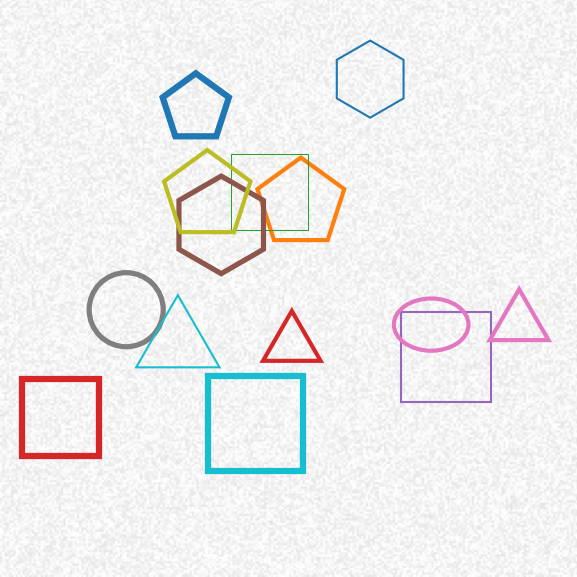[{"shape": "pentagon", "thickness": 3, "radius": 0.3, "center": [0.339, 0.812]}, {"shape": "hexagon", "thickness": 1, "radius": 0.33, "center": [0.641, 0.862]}, {"shape": "pentagon", "thickness": 2, "radius": 0.4, "center": [0.521, 0.647]}, {"shape": "square", "thickness": 0.5, "radius": 0.33, "center": [0.467, 0.667]}, {"shape": "square", "thickness": 3, "radius": 0.33, "center": [0.105, 0.276]}, {"shape": "triangle", "thickness": 2, "radius": 0.29, "center": [0.505, 0.403]}, {"shape": "square", "thickness": 1, "radius": 0.39, "center": [0.773, 0.381]}, {"shape": "hexagon", "thickness": 2.5, "radius": 0.42, "center": [0.383, 0.61]}, {"shape": "triangle", "thickness": 2, "radius": 0.29, "center": [0.899, 0.44]}, {"shape": "oval", "thickness": 2, "radius": 0.32, "center": [0.747, 0.437]}, {"shape": "circle", "thickness": 2.5, "radius": 0.32, "center": [0.219, 0.463]}, {"shape": "pentagon", "thickness": 2, "radius": 0.39, "center": [0.359, 0.661]}, {"shape": "triangle", "thickness": 1, "radius": 0.42, "center": [0.308, 0.405]}, {"shape": "square", "thickness": 3, "radius": 0.41, "center": [0.442, 0.266]}]